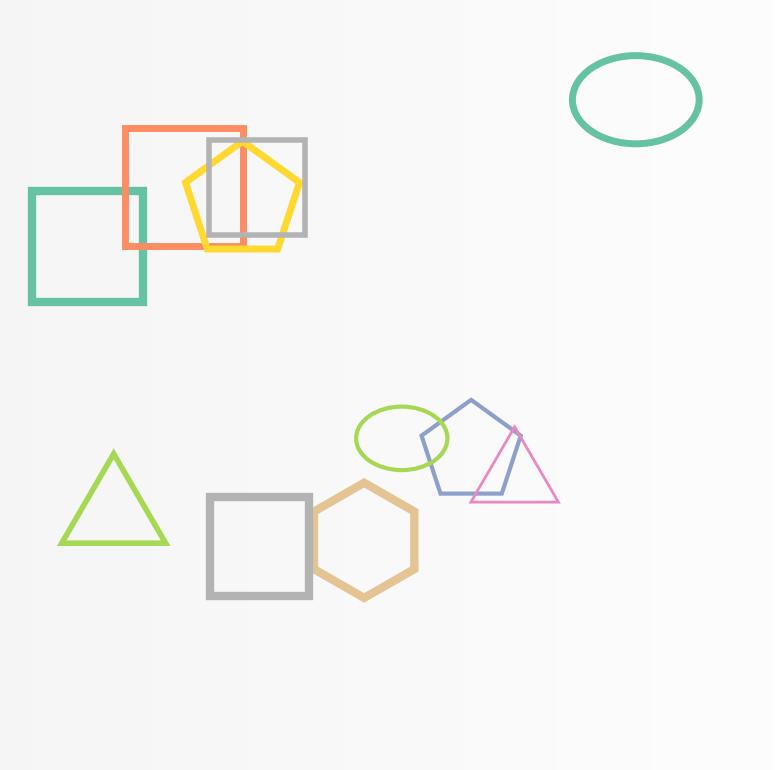[{"shape": "oval", "thickness": 2.5, "radius": 0.41, "center": [0.82, 0.87]}, {"shape": "square", "thickness": 3, "radius": 0.36, "center": [0.113, 0.68]}, {"shape": "square", "thickness": 2.5, "radius": 0.38, "center": [0.237, 0.757]}, {"shape": "pentagon", "thickness": 1.5, "radius": 0.34, "center": [0.608, 0.413]}, {"shape": "triangle", "thickness": 1, "radius": 0.33, "center": [0.664, 0.38]}, {"shape": "triangle", "thickness": 2, "radius": 0.39, "center": [0.147, 0.333]}, {"shape": "oval", "thickness": 1.5, "radius": 0.29, "center": [0.518, 0.431]}, {"shape": "pentagon", "thickness": 2.5, "radius": 0.39, "center": [0.313, 0.739]}, {"shape": "hexagon", "thickness": 3, "radius": 0.37, "center": [0.47, 0.298]}, {"shape": "square", "thickness": 2, "radius": 0.31, "center": [0.332, 0.756]}, {"shape": "square", "thickness": 3, "radius": 0.32, "center": [0.335, 0.291]}]